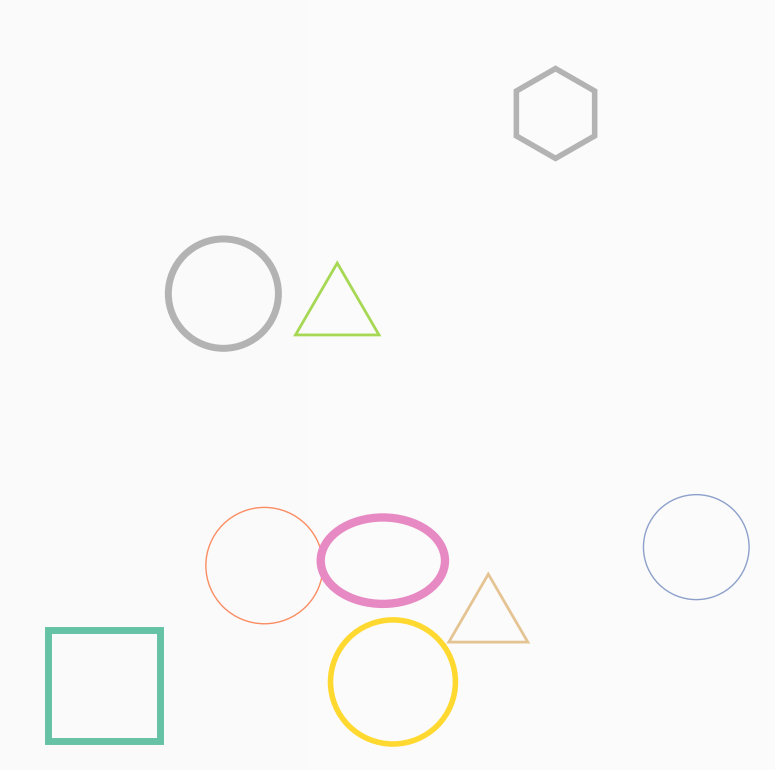[{"shape": "square", "thickness": 2.5, "radius": 0.36, "center": [0.134, 0.11]}, {"shape": "circle", "thickness": 0.5, "radius": 0.38, "center": [0.341, 0.265]}, {"shape": "circle", "thickness": 0.5, "radius": 0.34, "center": [0.898, 0.289]}, {"shape": "oval", "thickness": 3, "radius": 0.4, "center": [0.494, 0.272]}, {"shape": "triangle", "thickness": 1, "radius": 0.31, "center": [0.435, 0.596]}, {"shape": "circle", "thickness": 2, "radius": 0.4, "center": [0.507, 0.114]}, {"shape": "triangle", "thickness": 1, "radius": 0.29, "center": [0.63, 0.196]}, {"shape": "hexagon", "thickness": 2, "radius": 0.29, "center": [0.717, 0.853]}, {"shape": "circle", "thickness": 2.5, "radius": 0.36, "center": [0.288, 0.619]}]